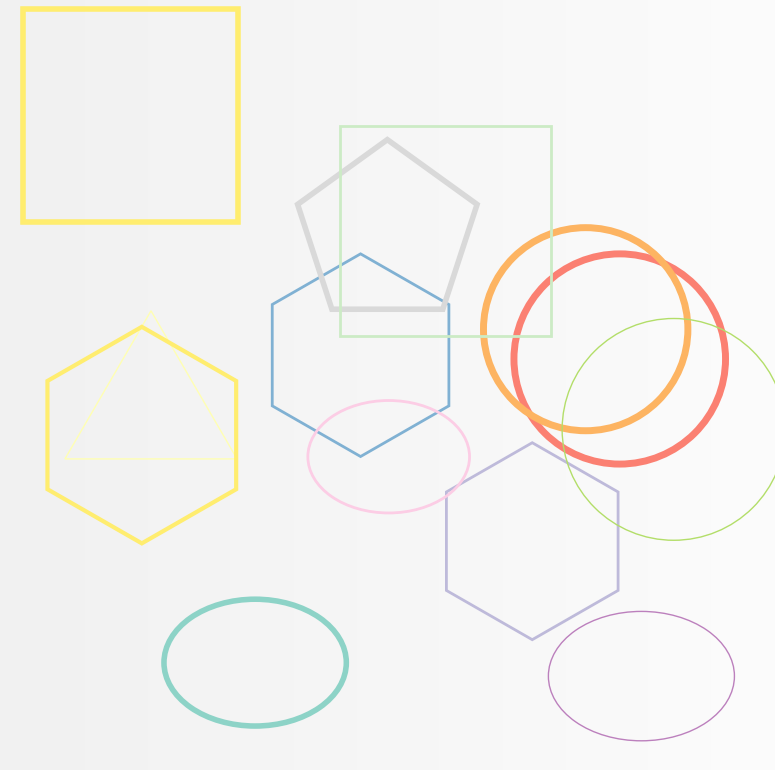[{"shape": "oval", "thickness": 2, "radius": 0.59, "center": [0.329, 0.139]}, {"shape": "triangle", "thickness": 0.5, "radius": 0.64, "center": [0.195, 0.468]}, {"shape": "hexagon", "thickness": 1, "radius": 0.64, "center": [0.687, 0.297]}, {"shape": "circle", "thickness": 2.5, "radius": 0.68, "center": [0.8, 0.534]}, {"shape": "hexagon", "thickness": 1, "radius": 0.66, "center": [0.465, 0.539]}, {"shape": "circle", "thickness": 2.5, "radius": 0.66, "center": [0.756, 0.572]}, {"shape": "circle", "thickness": 0.5, "radius": 0.72, "center": [0.869, 0.442]}, {"shape": "oval", "thickness": 1, "radius": 0.52, "center": [0.502, 0.407]}, {"shape": "pentagon", "thickness": 2, "radius": 0.61, "center": [0.5, 0.697]}, {"shape": "oval", "thickness": 0.5, "radius": 0.6, "center": [0.828, 0.122]}, {"shape": "square", "thickness": 1, "radius": 0.68, "center": [0.575, 0.7]}, {"shape": "square", "thickness": 2, "radius": 0.69, "center": [0.169, 0.85]}, {"shape": "hexagon", "thickness": 1.5, "radius": 0.7, "center": [0.183, 0.435]}]